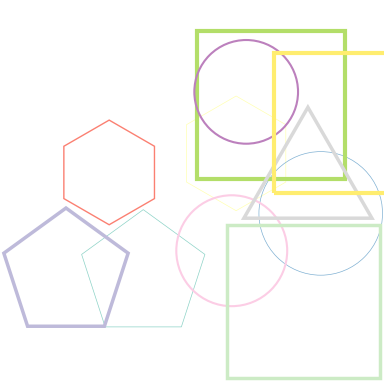[{"shape": "pentagon", "thickness": 0.5, "radius": 0.84, "center": [0.372, 0.287]}, {"shape": "hexagon", "thickness": 0.5, "radius": 0.74, "center": [0.613, 0.602]}, {"shape": "pentagon", "thickness": 2.5, "radius": 0.85, "center": [0.171, 0.29]}, {"shape": "hexagon", "thickness": 1, "radius": 0.68, "center": [0.284, 0.552]}, {"shape": "circle", "thickness": 0.5, "radius": 0.8, "center": [0.833, 0.446]}, {"shape": "square", "thickness": 3, "radius": 0.96, "center": [0.703, 0.728]}, {"shape": "circle", "thickness": 1.5, "radius": 0.72, "center": [0.602, 0.349]}, {"shape": "triangle", "thickness": 2.5, "radius": 0.96, "center": [0.8, 0.529]}, {"shape": "circle", "thickness": 1.5, "radius": 0.67, "center": [0.639, 0.761]}, {"shape": "square", "thickness": 2.5, "radius": 0.99, "center": [0.788, 0.218]}, {"shape": "square", "thickness": 3, "radius": 0.91, "center": [0.892, 0.679]}]